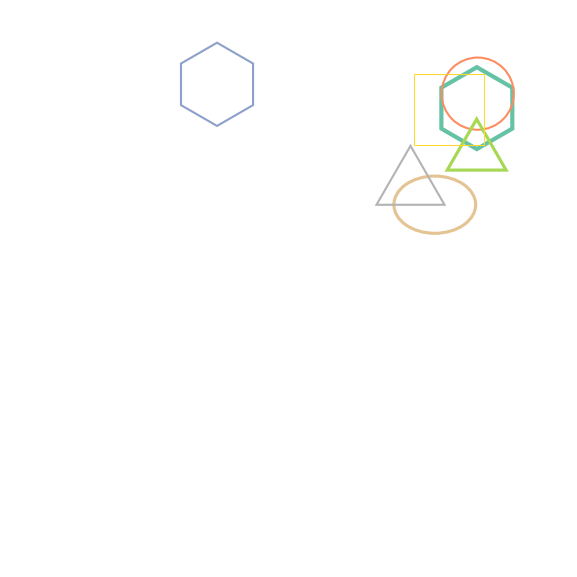[{"shape": "hexagon", "thickness": 2, "radius": 0.35, "center": [0.826, 0.812]}, {"shape": "circle", "thickness": 1, "radius": 0.31, "center": [0.827, 0.837]}, {"shape": "hexagon", "thickness": 1, "radius": 0.36, "center": [0.376, 0.853]}, {"shape": "triangle", "thickness": 1.5, "radius": 0.29, "center": [0.825, 0.734]}, {"shape": "square", "thickness": 0.5, "radius": 0.3, "center": [0.778, 0.81]}, {"shape": "oval", "thickness": 1.5, "radius": 0.35, "center": [0.753, 0.645]}, {"shape": "triangle", "thickness": 1, "radius": 0.34, "center": [0.711, 0.679]}]